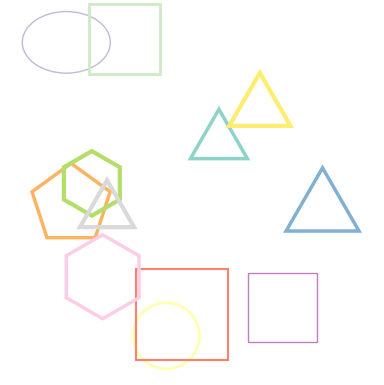[{"shape": "triangle", "thickness": 2.5, "radius": 0.43, "center": [0.569, 0.631]}, {"shape": "circle", "thickness": 2, "radius": 0.43, "center": [0.432, 0.128]}, {"shape": "oval", "thickness": 1, "radius": 0.57, "center": [0.172, 0.89]}, {"shape": "square", "thickness": 1.5, "radius": 0.6, "center": [0.473, 0.183]}, {"shape": "triangle", "thickness": 2.5, "radius": 0.55, "center": [0.838, 0.455]}, {"shape": "pentagon", "thickness": 2.5, "radius": 0.53, "center": [0.185, 0.469]}, {"shape": "hexagon", "thickness": 3, "radius": 0.42, "center": [0.239, 0.524]}, {"shape": "hexagon", "thickness": 2.5, "radius": 0.55, "center": [0.267, 0.281]}, {"shape": "triangle", "thickness": 3, "radius": 0.41, "center": [0.278, 0.451]}, {"shape": "square", "thickness": 1, "radius": 0.45, "center": [0.733, 0.202]}, {"shape": "square", "thickness": 2, "radius": 0.46, "center": [0.324, 0.899]}, {"shape": "triangle", "thickness": 3, "radius": 0.46, "center": [0.675, 0.719]}]